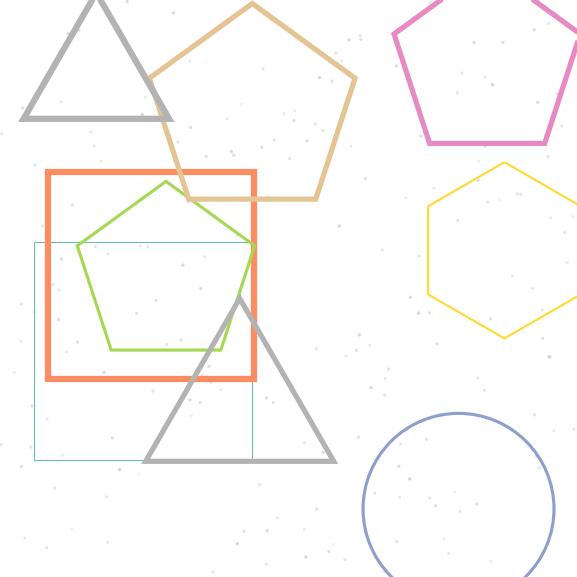[{"shape": "square", "thickness": 0.5, "radius": 0.94, "center": [0.248, 0.391]}, {"shape": "square", "thickness": 3, "radius": 0.89, "center": [0.262, 0.522]}, {"shape": "circle", "thickness": 1.5, "radius": 0.83, "center": [0.794, 0.118]}, {"shape": "pentagon", "thickness": 2.5, "radius": 0.85, "center": [0.844, 0.888]}, {"shape": "pentagon", "thickness": 1.5, "radius": 0.81, "center": [0.287, 0.524]}, {"shape": "hexagon", "thickness": 1, "radius": 0.76, "center": [0.874, 0.566]}, {"shape": "pentagon", "thickness": 2.5, "radius": 0.94, "center": [0.437, 0.806]}, {"shape": "triangle", "thickness": 2.5, "radius": 0.94, "center": [0.415, 0.294]}, {"shape": "triangle", "thickness": 3, "radius": 0.73, "center": [0.167, 0.866]}]